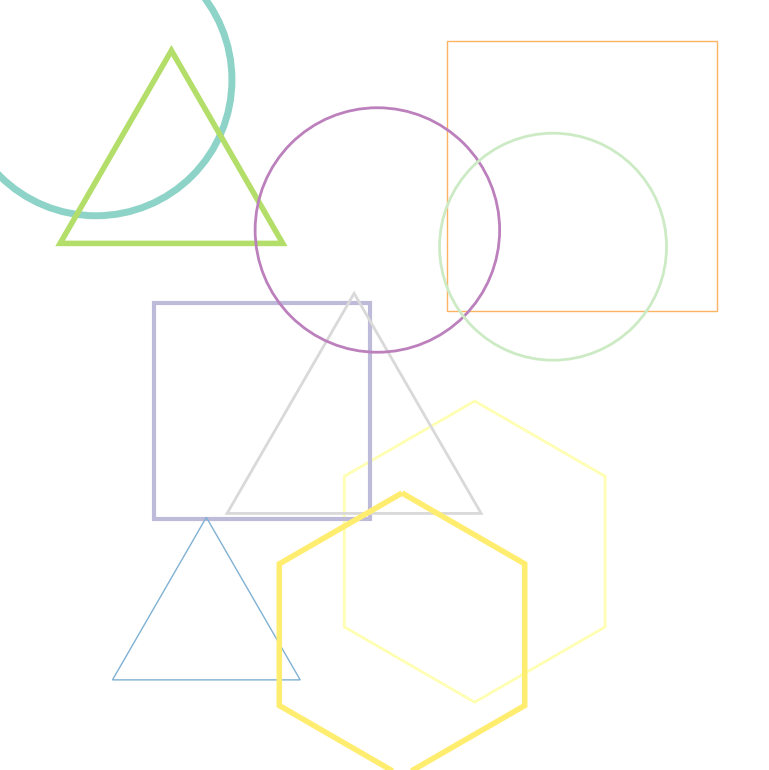[{"shape": "circle", "thickness": 2.5, "radius": 0.88, "center": [0.125, 0.896]}, {"shape": "hexagon", "thickness": 1, "radius": 0.98, "center": [0.617, 0.284]}, {"shape": "square", "thickness": 1.5, "radius": 0.7, "center": [0.34, 0.467]}, {"shape": "triangle", "thickness": 0.5, "radius": 0.7, "center": [0.268, 0.187]}, {"shape": "square", "thickness": 0.5, "radius": 0.88, "center": [0.756, 0.771]}, {"shape": "triangle", "thickness": 2, "radius": 0.83, "center": [0.223, 0.767]}, {"shape": "triangle", "thickness": 1, "radius": 0.95, "center": [0.46, 0.428]}, {"shape": "circle", "thickness": 1, "radius": 0.79, "center": [0.49, 0.701]}, {"shape": "circle", "thickness": 1, "radius": 0.74, "center": [0.718, 0.68]}, {"shape": "hexagon", "thickness": 2, "radius": 0.92, "center": [0.522, 0.176]}]